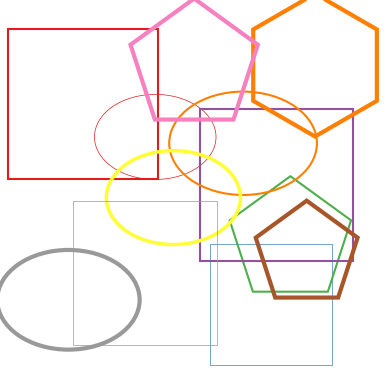[{"shape": "oval", "thickness": 0.5, "radius": 0.79, "center": [0.403, 0.644]}, {"shape": "square", "thickness": 1.5, "radius": 0.98, "center": [0.215, 0.73]}, {"shape": "square", "thickness": 0.5, "radius": 0.79, "center": [0.704, 0.209]}, {"shape": "pentagon", "thickness": 1.5, "radius": 0.83, "center": [0.754, 0.376]}, {"shape": "square", "thickness": 1.5, "radius": 0.99, "center": [0.718, 0.519]}, {"shape": "oval", "thickness": 1.5, "radius": 0.96, "center": [0.631, 0.628]}, {"shape": "hexagon", "thickness": 3, "radius": 0.93, "center": [0.818, 0.831]}, {"shape": "oval", "thickness": 2.5, "radius": 0.87, "center": [0.45, 0.487]}, {"shape": "pentagon", "thickness": 3, "radius": 0.7, "center": [0.797, 0.34]}, {"shape": "pentagon", "thickness": 3, "radius": 0.87, "center": [0.504, 0.83]}, {"shape": "oval", "thickness": 3, "radius": 0.92, "center": [0.178, 0.221]}, {"shape": "square", "thickness": 0.5, "radius": 0.93, "center": [0.377, 0.291]}]